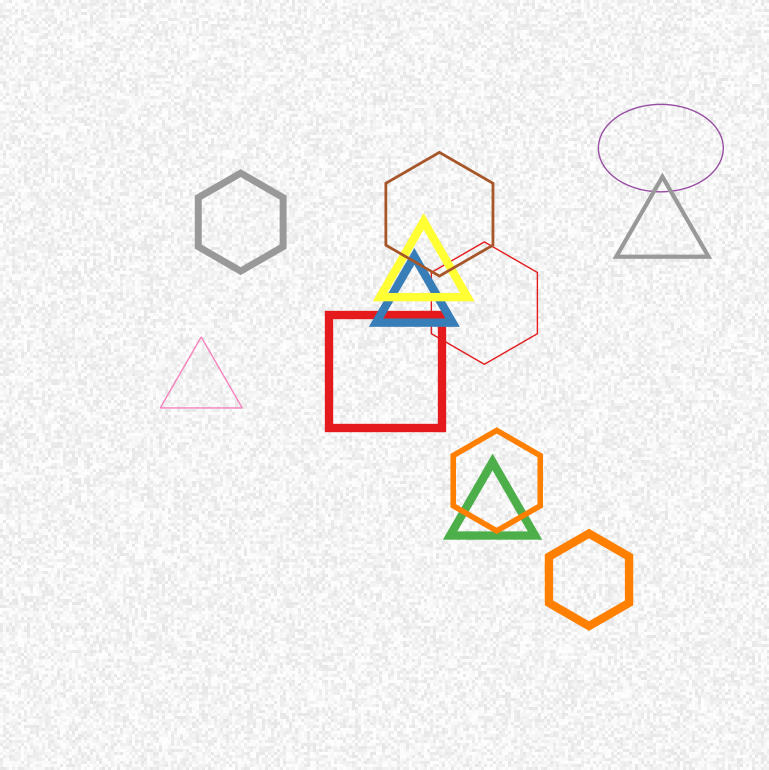[{"shape": "square", "thickness": 3, "radius": 0.37, "center": [0.501, 0.518]}, {"shape": "hexagon", "thickness": 0.5, "radius": 0.4, "center": [0.629, 0.606]}, {"shape": "triangle", "thickness": 3, "radius": 0.29, "center": [0.538, 0.61]}, {"shape": "triangle", "thickness": 3, "radius": 0.32, "center": [0.64, 0.336]}, {"shape": "oval", "thickness": 0.5, "radius": 0.41, "center": [0.858, 0.808]}, {"shape": "hexagon", "thickness": 2, "radius": 0.33, "center": [0.645, 0.376]}, {"shape": "hexagon", "thickness": 3, "radius": 0.3, "center": [0.765, 0.247]}, {"shape": "triangle", "thickness": 3, "radius": 0.33, "center": [0.55, 0.647]}, {"shape": "hexagon", "thickness": 1, "radius": 0.4, "center": [0.571, 0.722]}, {"shape": "triangle", "thickness": 0.5, "radius": 0.31, "center": [0.261, 0.501]}, {"shape": "hexagon", "thickness": 2.5, "radius": 0.32, "center": [0.313, 0.712]}, {"shape": "triangle", "thickness": 1.5, "radius": 0.35, "center": [0.86, 0.701]}]